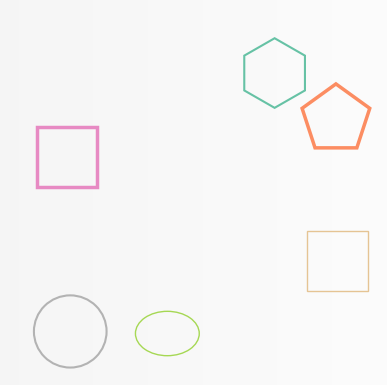[{"shape": "hexagon", "thickness": 1.5, "radius": 0.45, "center": [0.709, 0.81]}, {"shape": "pentagon", "thickness": 2.5, "radius": 0.46, "center": [0.867, 0.69]}, {"shape": "square", "thickness": 2.5, "radius": 0.39, "center": [0.173, 0.593]}, {"shape": "oval", "thickness": 1, "radius": 0.41, "center": [0.432, 0.134]}, {"shape": "square", "thickness": 1, "radius": 0.39, "center": [0.87, 0.322]}, {"shape": "circle", "thickness": 1.5, "radius": 0.47, "center": [0.181, 0.139]}]